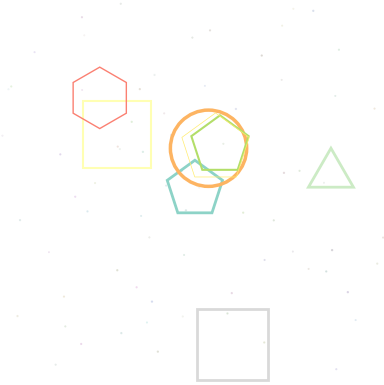[{"shape": "pentagon", "thickness": 2, "radius": 0.38, "center": [0.506, 0.508]}, {"shape": "square", "thickness": 1.5, "radius": 0.44, "center": [0.304, 0.651]}, {"shape": "hexagon", "thickness": 1, "radius": 0.4, "center": [0.259, 0.746]}, {"shape": "circle", "thickness": 2.5, "radius": 0.5, "center": [0.542, 0.615]}, {"shape": "pentagon", "thickness": 1.5, "radius": 0.39, "center": [0.571, 0.622]}, {"shape": "square", "thickness": 2, "radius": 0.46, "center": [0.604, 0.105]}, {"shape": "triangle", "thickness": 2, "radius": 0.34, "center": [0.86, 0.548]}, {"shape": "pentagon", "thickness": 0.5, "radius": 0.46, "center": [0.56, 0.615]}]